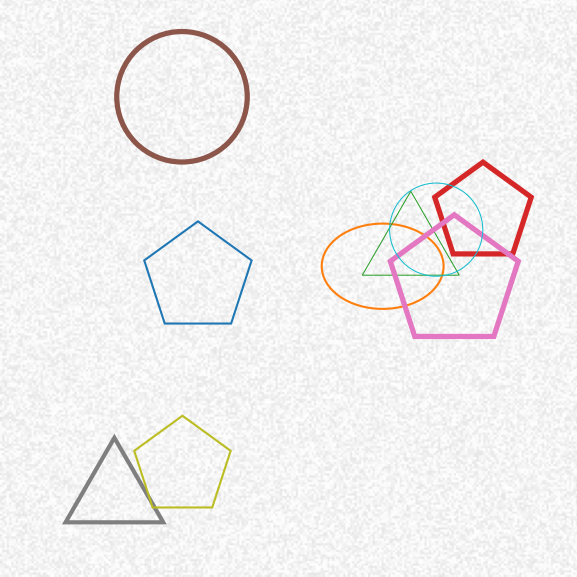[{"shape": "pentagon", "thickness": 1, "radius": 0.49, "center": [0.343, 0.518]}, {"shape": "oval", "thickness": 1, "radius": 0.53, "center": [0.663, 0.538]}, {"shape": "triangle", "thickness": 0.5, "radius": 0.48, "center": [0.711, 0.571]}, {"shape": "pentagon", "thickness": 2.5, "radius": 0.44, "center": [0.836, 0.631]}, {"shape": "circle", "thickness": 2.5, "radius": 0.56, "center": [0.315, 0.832]}, {"shape": "pentagon", "thickness": 2.5, "radius": 0.58, "center": [0.787, 0.511]}, {"shape": "triangle", "thickness": 2, "radius": 0.49, "center": [0.198, 0.143]}, {"shape": "pentagon", "thickness": 1, "radius": 0.44, "center": [0.316, 0.191]}, {"shape": "circle", "thickness": 0.5, "radius": 0.4, "center": [0.755, 0.601]}]